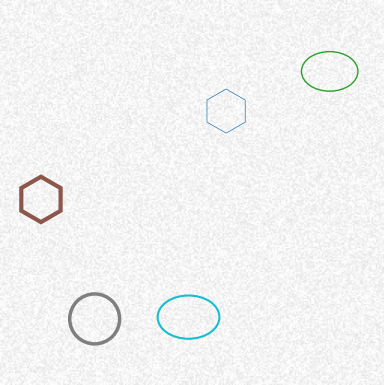[{"shape": "hexagon", "thickness": 0.5, "radius": 0.29, "center": [0.587, 0.711]}, {"shape": "oval", "thickness": 1, "radius": 0.37, "center": [0.856, 0.815]}, {"shape": "hexagon", "thickness": 3, "radius": 0.29, "center": [0.106, 0.482]}, {"shape": "circle", "thickness": 2.5, "radius": 0.32, "center": [0.246, 0.172]}, {"shape": "oval", "thickness": 1.5, "radius": 0.4, "center": [0.49, 0.176]}]